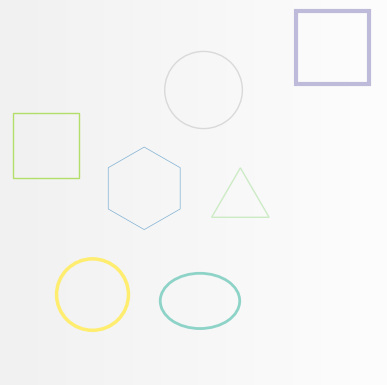[{"shape": "oval", "thickness": 2, "radius": 0.51, "center": [0.516, 0.218]}, {"shape": "square", "thickness": 3, "radius": 0.48, "center": [0.858, 0.877]}, {"shape": "hexagon", "thickness": 0.5, "radius": 0.54, "center": [0.372, 0.511]}, {"shape": "square", "thickness": 1, "radius": 0.43, "center": [0.119, 0.622]}, {"shape": "circle", "thickness": 1, "radius": 0.5, "center": [0.525, 0.766]}, {"shape": "triangle", "thickness": 1, "radius": 0.43, "center": [0.62, 0.478]}, {"shape": "circle", "thickness": 2.5, "radius": 0.46, "center": [0.239, 0.235]}]